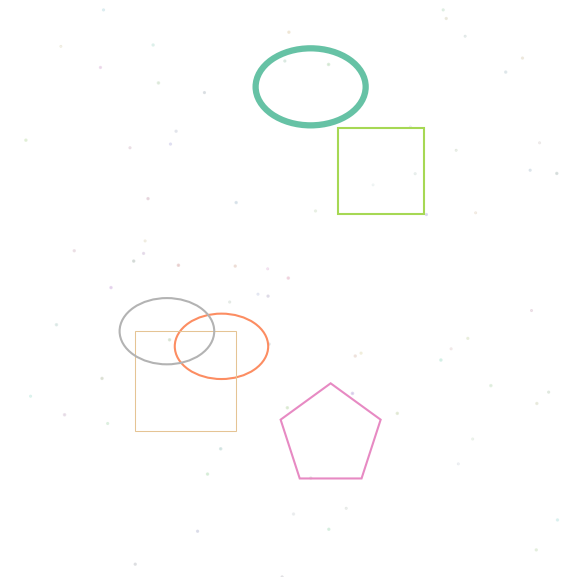[{"shape": "oval", "thickness": 3, "radius": 0.48, "center": [0.538, 0.849]}, {"shape": "oval", "thickness": 1, "radius": 0.4, "center": [0.384, 0.399]}, {"shape": "pentagon", "thickness": 1, "radius": 0.46, "center": [0.573, 0.244]}, {"shape": "square", "thickness": 1, "radius": 0.37, "center": [0.66, 0.704]}, {"shape": "square", "thickness": 0.5, "radius": 0.43, "center": [0.321, 0.339]}, {"shape": "oval", "thickness": 1, "radius": 0.41, "center": [0.289, 0.426]}]